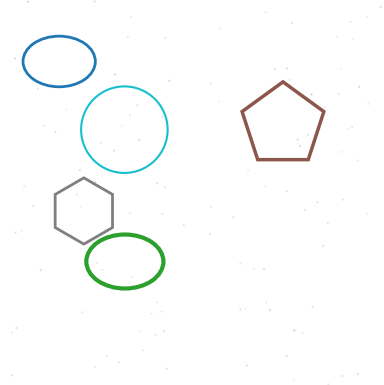[{"shape": "oval", "thickness": 2, "radius": 0.47, "center": [0.154, 0.84]}, {"shape": "oval", "thickness": 3, "radius": 0.5, "center": [0.324, 0.321]}, {"shape": "pentagon", "thickness": 2.5, "radius": 0.56, "center": [0.735, 0.676]}, {"shape": "hexagon", "thickness": 2, "radius": 0.43, "center": [0.218, 0.452]}, {"shape": "circle", "thickness": 1.5, "radius": 0.56, "center": [0.323, 0.663]}]